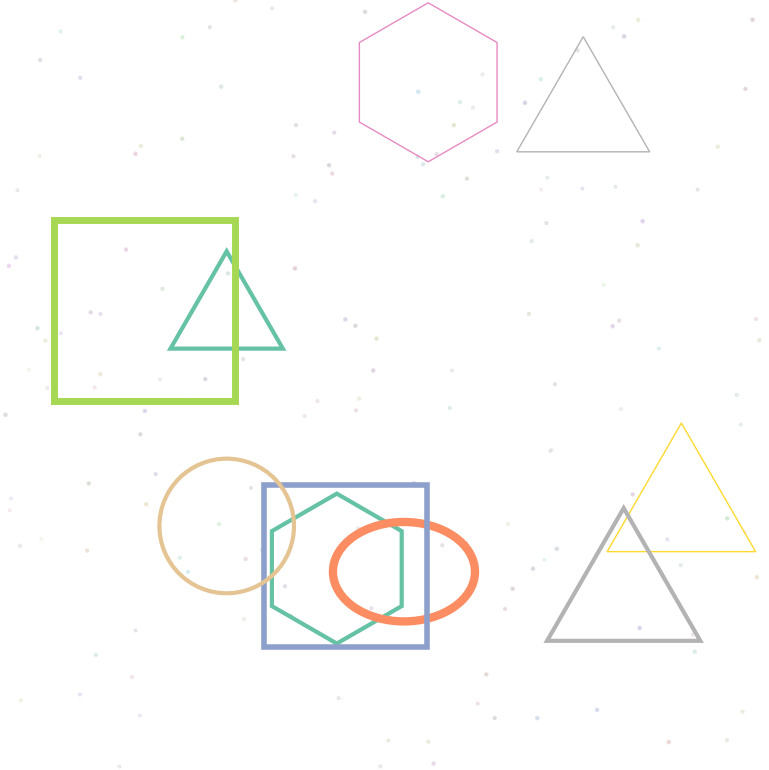[{"shape": "triangle", "thickness": 1.5, "radius": 0.42, "center": [0.294, 0.589]}, {"shape": "hexagon", "thickness": 1.5, "radius": 0.49, "center": [0.437, 0.262]}, {"shape": "oval", "thickness": 3, "radius": 0.46, "center": [0.525, 0.258]}, {"shape": "square", "thickness": 2, "radius": 0.53, "center": [0.449, 0.265]}, {"shape": "hexagon", "thickness": 0.5, "radius": 0.52, "center": [0.556, 0.893]}, {"shape": "square", "thickness": 2.5, "radius": 0.59, "center": [0.187, 0.597]}, {"shape": "triangle", "thickness": 0.5, "radius": 0.56, "center": [0.885, 0.339]}, {"shape": "circle", "thickness": 1.5, "radius": 0.44, "center": [0.294, 0.317]}, {"shape": "triangle", "thickness": 1.5, "radius": 0.57, "center": [0.81, 0.225]}, {"shape": "triangle", "thickness": 0.5, "radius": 0.5, "center": [0.757, 0.853]}]